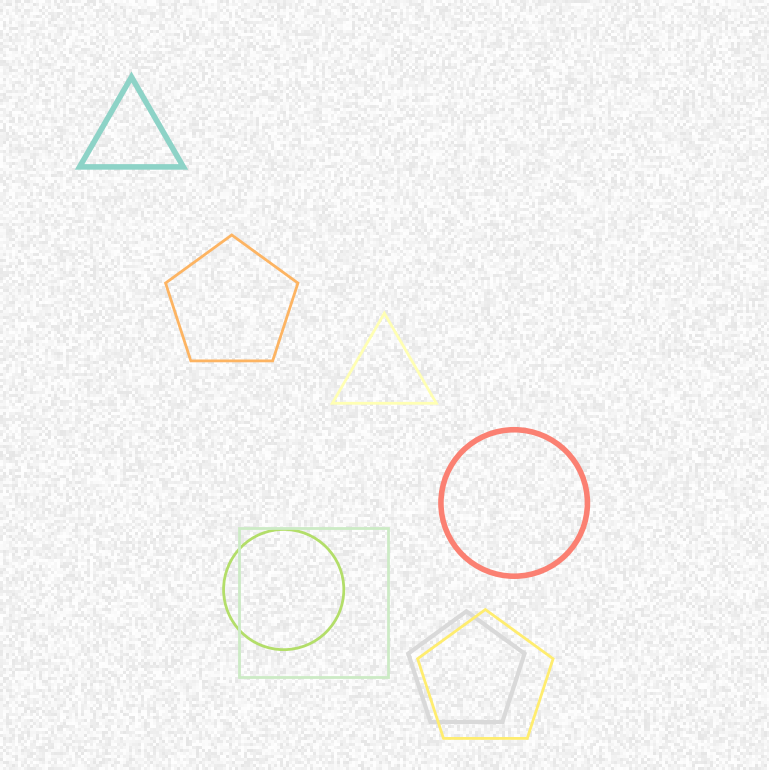[{"shape": "triangle", "thickness": 2, "radius": 0.39, "center": [0.171, 0.822]}, {"shape": "triangle", "thickness": 1, "radius": 0.39, "center": [0.499, 0.515]}, {"shape": "circle", "thickness": 2, "radius": 0.48, "center": [0.668, 0.347]}, {"shape": "pentagon", "thickness": 1, "radius": 0.45, "center": [0.301, 0.604]}, {"shape": "circle", "thickness": 1, "radius": 0.39, "center": [0.368, 0.234]}, {"shape": "pentagon", "thickness": 1.5, "radius": 0.4, "center": [0.606, 0.127]}, {"shape": "square", "thickness": 1, "radius": 0.48, "center": [0.407, 0.218]}, {"shape": "pentagon", "thickness": 1, "radius": 0.46, "center": [0.63, 0.116]}]